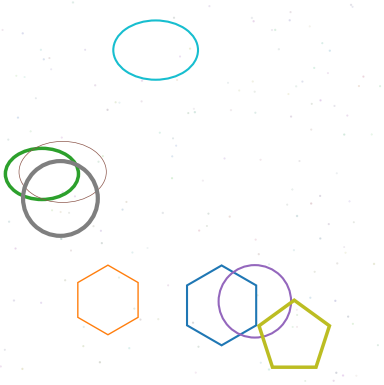[{"shape": "hexagon", "thickness": 1.5, "radius": 0.52, "center": [0.576, 0.207]}, {"shape": "hexagon", "thickness": 1, "radius": 0.45, "center": [0.28, 0.221]}, {"shape": "oval", "thickness": 2.5, "radius": 0.47, "center": [0.109, 0.548]}, {"shape": "circle", "thickness": 1.5, "radius": 0.47, "center": [0.662, 0.217]}, {"shape": "oval", "thickness": 0.5, "radius": 0.57, "center": [0.163, 0.553]}, {"shape": "circle", "thickness": 3, "radius": 0.49, "center": [0.157, 0.485]}, {"shape": "pentagon", "thickness": 2.5, "radius": 0.48, "center": [0.764, 0.124]}, {"shape": "oval", "thickness": 1.5, "radius": 0.55, "center": [0.404, 0.87]}]